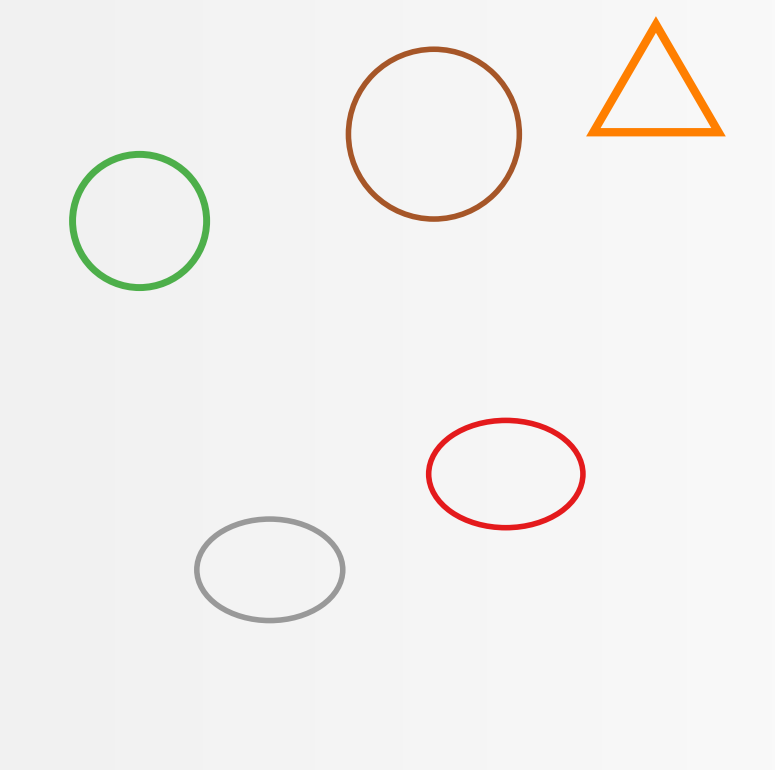[{"shape": "oval", "thickness": 2, "radius": 0.5, "center": [0.653, 0.384]}, {"shape": "circle", "thickness": 2.5, "radius": 0.43, "center": [0.18, 0.713]}, {"shape": "triangle", "thickness": 3, "radius": 0.47, "center": [0.846, 0.875]}, {"shape": "circle", "thickness": 2, "radius": 0.55, "center": [0.56, 0.826]}, {"shape": "oval", "thickness": 2, "radius": 0.47, "center": [0.348, 0.26]}]